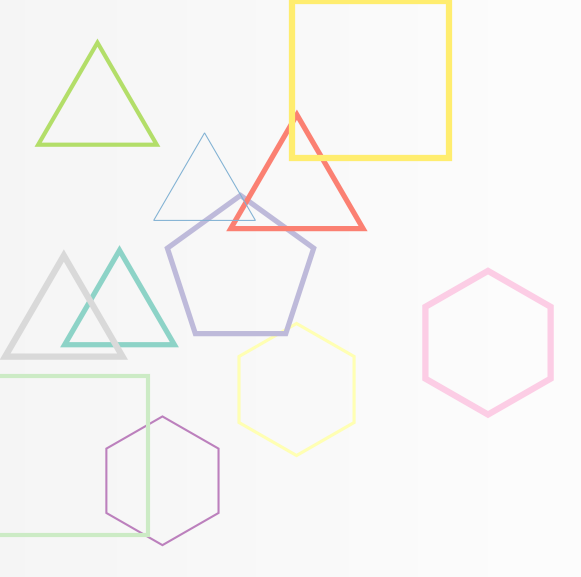[{"shape": "triangle", "thickness": 2.5, "radius": 0.54, "center": [0.206, 0.457]}, {"shape": "hexagon", "thickness": 1.5, "radius": 0.57, "center": [0.51, 0.325]}, {"shape": "pentagon", "thickness": 2.5, "radius": 0.66, "center": [0.414, 0.528]}, {"shape": "triangle", "thickness": 2.5, "radius": 0.66, "center": [0.511, 0.669]}, {"shape": "triangle", "thickness": 0.5, "radius": 0.51, "center": [0.352, 0.668]}, {"shape": "triangle", "thickness": 2, "radius": 0.59, "center": [0.168, 0.807]}, {"shape": "hexagon", "thickness": 3, "radius": 0.62, "center": [0.84, 0.406]}, {"shape": "triangle", "thickness": 3, "radius": 0.58, "center": [0.11, 0.44]}, {"shape": "hexagon", "thickness": 1, "radius": 0.56, "center": [0.279, 0.167]}, {"shape": "square", "thickness": 2, "radius": 0.69, "center": [0.118, 0.21]}, {"shape": "square", "thickness": 3, "radius": 0.68, "center": [0.637, 0.861]}]